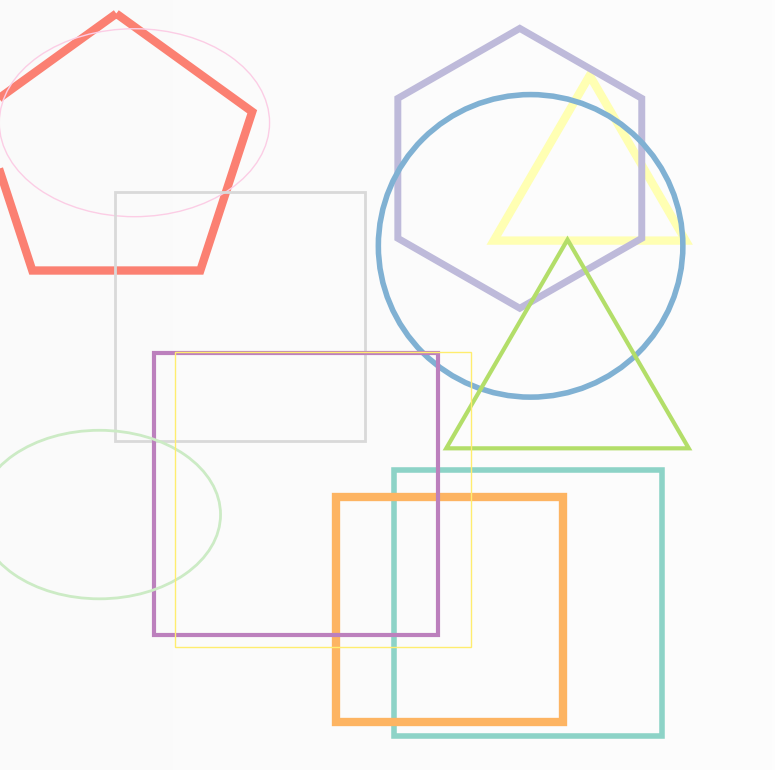[{"shape": "square", "thickness": 2, "radius": 0.86, "center": [0.682, 0.217]}, {"shape": "triangle", "thickness": 3, "radius": 0.71, "center": [0.761, 0.759]}, {"shape": "hexagon", "thickness": 2.5, "radius": 0.91, "center": [0.671, 0.781]}, {"shape": "pentagon", "thickness": 3, "radius": 0.92, "center": [0.15, 0.798]}, {"shape": "circle", "thickness": 2, "radius": 0.98, "center": [0.685, 0.681]}, {"shape": "square", "thickness": 3, "radius": 0.73, "center": [0.58, 0.209]}, {"shape": "triangle", "thickness": 1.5, "radius": 0.9, "center": [0.732, 0.508]}, {"shape": "oval", "thickness": 0.5, "radius": 0.87, "center": [0.173, 0.841]}, {"shape": "square", "thickness": 1, "radius": 0.81, "center": [0.31, 0.589]}, {"shape": "square", "thickness": 1.5, "radius": 0.92, "center": [0.382, 0.359]}, {"shape": "oval", "thickness": 1, "radius": 0.78, "center": [0.128, 0.332]}, {"shape": "square", "thickness": 0.5, "radius": 0.95, "center": [0.417, 0.351]}]